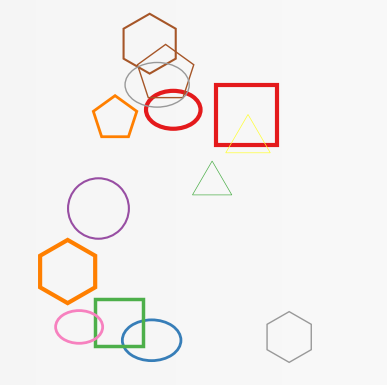[{"shape": "oval", "thickness": 3, "radius": 0.35, "center": [0.447, 0.715]}, {"shape": "square", "thickness": 3, "radius": 0.39, "center": [0.636, 0.702]}, {"shape": "oval", "thickness": 2, "radius": 0.38, "center": [0.391, 0.116]}, {"shape": "triangle", "thickness": 0.5, "radius": 0.29, "center": [0.547, 0.523]}, {"shape": "square", "thickness": 2.5, "radius": 0.3, "center": [0.307, 0.163]}, {"shape": "circle", "thickness": 1.5, "radius": 0.39, "center": [0.254, 0.458]}, {"shape": "hexagon", "thickness": 3, "radius": 0.41, "center": [0.175, 0.295]}, {"shape": "pentagon", "thickness": 2, "radius": 0.29, "center": [0.297, 0.693]}, {"shape": "triangle", "thickness": 0.5, "radius": 0.33, "center": [0.64, 0.636]}, {"shape": "hexagon", "thickness": 1.5, "radius": 0.39, "center": [0.386, 0.887]}, {"shape": "pentagon", "thickness": 1, "radius": 0.38, "center": [0.427, 0.808]}, {"shape": "oval", "thickness": 2, "radius": 0.3, "center": [0.204, 0.151]}, {"shape": "oval", "thickness": 1, "radius": 0.41, "center": [0.406, 0.78]}, {"shape": "hexagon", "thickness": 1, "radius": 0.33, "center": [0.746, 0.125]}]